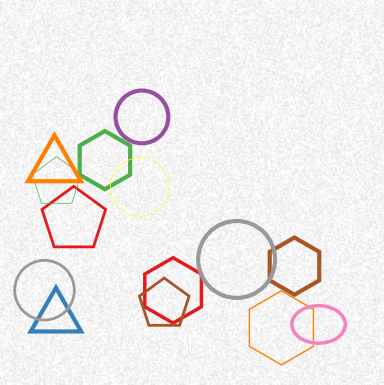[{"shape": "pentagon", "thickness": 2, "radius": 0.43, "center": [0.192, 0.429]}, {"shape": "hexagon", "thickness": 2.5, "radius": 0.42, "center": [0.45, 0.246]}, {"shape": "triangle", "thickness": 3, "radius": 0.38, "center": [0.145, 0.177]}, {"shape": "pentagon", "thickness": 0.5, "radius": 0.33, "center": [0.147, 0.526]}, {"shape": "hexagon", "thickness": 3, "radius": 0.38, "center": [0.273, 0.584]}, {"shape": "circle", "thickness": 3, "radius": 0.34, "center": [0.369, 0.696]}, {"shape": "triangle", "thickness": 3, "radius": 0.4, "center": [0.142, 0.569]}, {"shape": "hexagon", "thickness": 1, "radius": 0.48, "center": [0.731, 0.149]}, {"shape": "circle", "thickness": 0.5, "radius": 0.38, "center": [0.363, 0.514]}, {"shape": "pentagon", "thickness": 2, "radius": 0.34, "center": [0.427, 0.21]}, {"shape": "hexagon", "thickness": 3, "radius": 0.37, "center": [0.765, 0.309]}, {"shape": "oval", "thickness": 2.5, "radius": 0.35, "center": [0.827, 0.157]}, {"shape": "circle", "thickness": 2, "radius": 0.39, "center": [0.116, 0.246]}, {"shape": "circle", "thickness": 3, "radius": 0.5, "center": [0.615, 0.326]}]